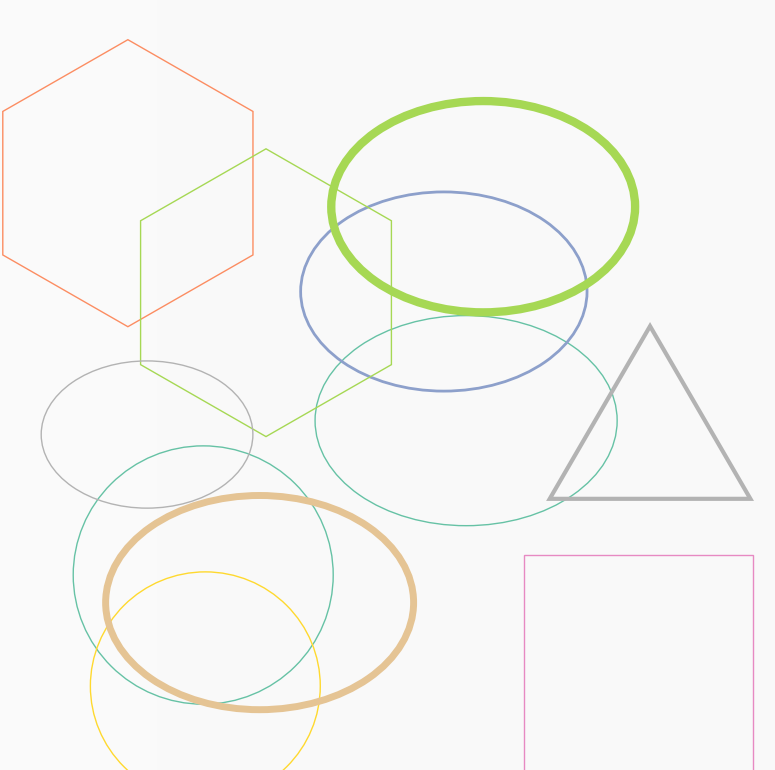[{"shape": "circle", "thickness": 0.5, "radius": 0.84, "center": [0.262, 0.253]}, {"shape": "oval", "thickness": 0.5, "radius": 0.97, "center": [0.601, 0.454]}, {"shape": "hexagon", "thickness": 0.5, "radius": 0.93, "center": [0.165, 0.762]}, {"shape": "oval", "thickness": 1, "radius": 0.92, "center": [0.573, 0.621]}, {"shape": "square", "thickness": 0.5, "radius": 0.74, "center": [0.824, 0.132]}, {"shape": "oval", "thickness": 3, "radius": 0.98, "center": [0.623, 0.732]}, {"shape": "hexagon", "thickness": 0.5, "radius": 0.93, "center": [0.343, 0.62]}, {"shape": "circle", "thickness": 0.5, "radius": 0.74, "center": [0.265, 0.109]}, {"shape": "oval", "thickness": 2.5, "radius": 0.99, "center": [0.335, 0.217]}, {"shape": "oval", "thickness": 0.5, "radius": 0.68, "center": [0.19, 0.436]}, {"shape": "triangle", "thickness": 1.5, "radius": 0.75, "center": [0.839, 0.427]}]